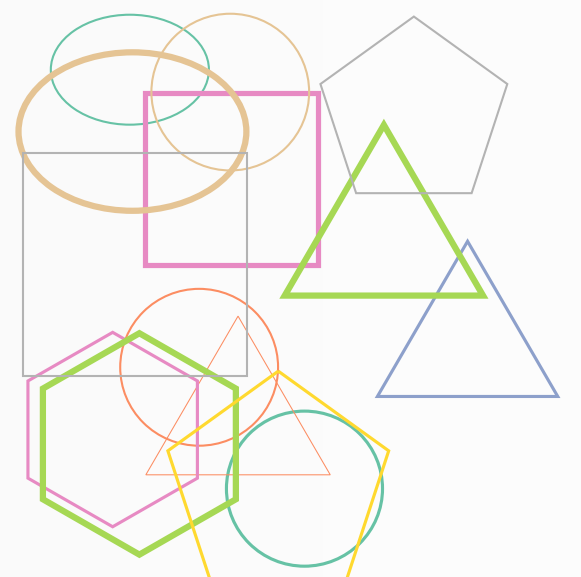[{"shape": "oval", "thickness": 1, "radius": 0.68, "center": [0.223, 0.878]}, {"shape": "circle", "thickness": 1.5, "radius": 0.67, "center": [0.524, 0.153]}, {"shape": "triangle", "thickness": 0.5, "radius": 0.92, "center": [0.41, 0.269]}, {"shape": "circle", "thickness": 1, "radius": 0.68, "center": [0.343, 0.363]}, {"shape": "triangle", "thickness": 1.5, "radius": 0.9, "center": [0.804, 0.402]}, {"shape": "square", "thickness": 2.5, "radius": 0.75, "center": [0.398, 0.69]}, {"shape": "hexagon", "thickness": 1.5, "radius": 0.84, "center": [0.194, 0.255]}, {"shape": "triangle", "thickness": 3, "radius": 0.98, "center": [0.66, 0.586]}, {"shape": "hexagon", "thickness": 3, "radius": 0.96, "center": [0.24, 0.23]}, {"shape": "pentagon", "thickness": 1.5, "radius": 1.0, "center": [0.479, 0.157]}, {"shape": "oval", "thickness": 3, "radius": 0.98, "center": [0.228, 0.771]}, {"shape": "circle", "thickness": 1, "radius": 0.68, "center": [0.396, 0.84]}, {"shape": "square", "thickness": 1, "radius": 0.97, "center": [0.232, 0.542]}, {"shape": "pentagon", "thickness": 1, "radius": 0.85, "center": [0.712, 0.801]}]